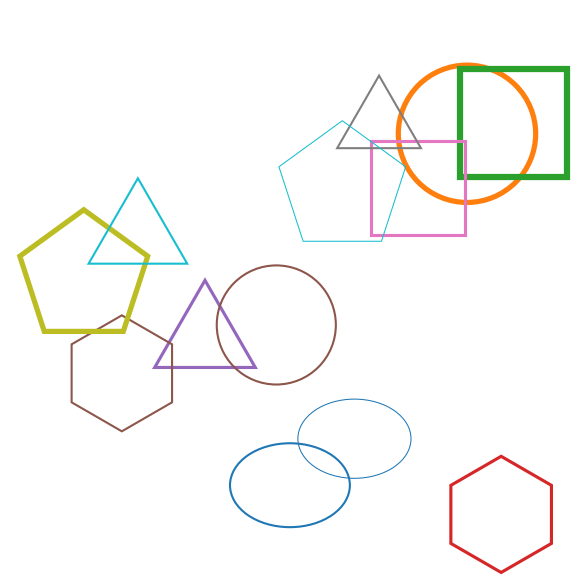[{"shape": "oval", "thickness": 1, "radius": 0.52, "center": [0.502, 0.159]}, {"shape": "oval", "thickness": 0.5, "radius": 0.49, "center": [0.614, 0.239]}, {"shape": "circle", "thickness": 2.5, "radius": 0.59, "center": [0.809, 0.767]}, {"shape": "square", "thickness": 3, "radius": 0.47, "center": [0.889, 0.785]}, {"shape": "hexagon", "thickness": 1.5, "radius": 0.5, "center": [0.868, 0.108]}, {"shape": "triangle", "thickness": 1.5, "radius": 0.5, "center": [0.355, 0.413]}, {"shape": "hexagon", "thickness": 1, "radius": 0.5, "center": [0.211, 0.353]}, {"shape": "circle", "thickness": 1, "radius": 0.52, "center": [0.478, 0.436]}, {"shape": "square", "thickness": 1.5, "radius": 0.41, "center": [0.724, 0.673]}, {"shape": "triangle", "thickness": 1, "radius": 0.42, "center": [0.656, 0.784]}, {"shape": "pentagon", "thickness": 2.5, "radius": 0.58, "center": [0.145, 0.519]}, {"shape": "pentagon", "thickness": 0.5, "radius": 0.58, "center": [0.593, 0.675]}, {"shape": "triangle", "thickness": 1, "radius": 0.49, "center": [0.239, 0.592]}]